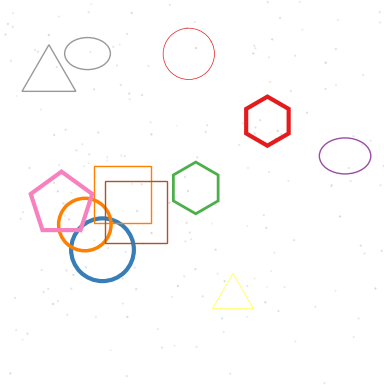[{"shape": "circle", "thickness": 0.5, "radius": 0.33, "center": [0.49, 0.86]}, {"shape": "hexagon", "thickness": 3, "radius": 0.32, "center": [0.695, 0.685]}, {"shape": "circle", "thickness": 3, "radius": 0.41, "center": [0.266, 0.351]}, {"shape": "hexagon", "thickness": 2, "radius": 0.34, "center": [0.508, 0.512]}, {"shape": "oval", "thickness": 1, "radius": 0.33, "center": [0.896, 0.595]}, {"shape": "square", "thickness": 1, "radius": 0.37, "center": [0.318, 0.495]}, {"shape": "circle", "thickness": 2.5, "radius": 0.34, "center": [0.22, 0.417]}, {"shape": "triangle", "thickness": 0.5, "radius": 0.31, "center": [0.605, 0.229]}, {"shape": "square", "thickness": 1, "radius": 0.4, "center": [0.353, 0.449]}, {"shape": "pentagon", "thickness": 3, "radius": 0.42, "center": [0.16, 0.47]}, {"shape": "triangle", "thickness": 1, "radius": 0.4, "center": [0.127, 0.803]}, {"shape": "oval", "thickness": 1, "radius": 0.3, "center": [0.227, 0.861]}]